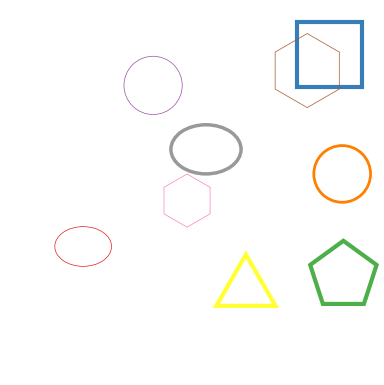[{"shape": "oval", "thickness": 0.5, "radius": 0.37, "center": [0.216, 0.36]}, {"shape": "square", "thickness": 3, "radius": 0.42, "center": [0.857, 0.859]}, {"shape": "pentagon", "thickness": 3, "radius": 0.45, "center": [0.892, 0.284]}, {"shape": "circle", "thickness": 0.5, "radius": 0.38, "center": [0.398, 0.778]}, {"shape": "circle", "thickness": 2, "radius": 0.37, "center": [0.889, 0.548]}, {"shape": "triangle", "thickness": 3, "radius": 0.44, "center": [0.639, 0.25]}, {"shape": "hexagon", "thickness": 0.5, "radius": 0.48, "center": [0.798, 0.817]}, {"shape": "hexagon", "thickness": 0.5, "radius": 0.35, "center": [0.486, 0.479]}, {"shape": "oval", "thickness": 2.5, "radius": 0.46, "center": [0.535, 0.612]}]